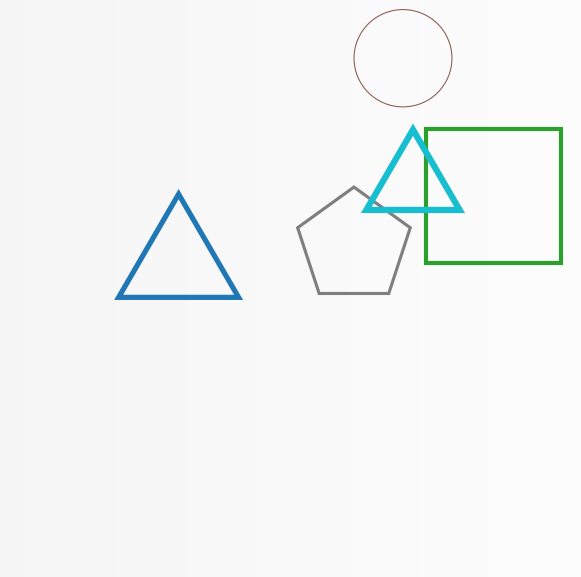[{"shape": "triangle", "thickness": 2.5, "radius": 0.6, "center": [0.307, 0.544]}, {"shape": "square", "thickness": 2, "radius": 0.58, "center": [0.849, 0.66]}, {"shape": "circle", "thickness": 0.5, "radius": 0.42, "center": [0.693, 0.898]}, {"shape": "pentagon", "thickness": 1.5, "radius": 0.51, "center": [0.609, 0.573]}, {"shape": "triangle", "thickness": 3, "radius": 0.46, "center": [0.711, 0.682]}]